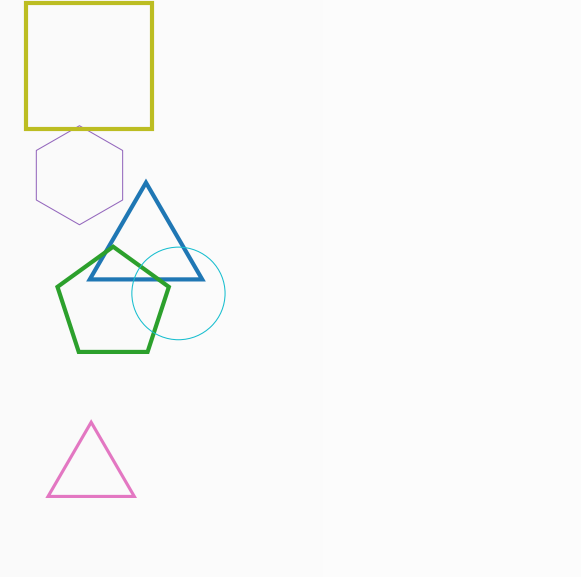[{"shape": "triangle", "thickness": 2, "radius": 0.56, "center": [0.251, 0.571]}, {"shape": "pentagon", "thickness": 2, "radius": 0.5, "center": [0.195, 0.471]}, {"shape": "hexagon", "thickness": 0.5, "radius": 0.43, "center": [0.137, 0.696]}, {"shape": "triangle", "thickness": 1.5, "radius": 0.43, "center": [0.157, 0.182]}, {"shape": "square", "thickness": 2, "radius": 0.55, "center": [0.153, 0.885]}, {"shape": "circle", "thickness": 0.5, "radius": 0.4, "center": [0.307, 0.491]}]